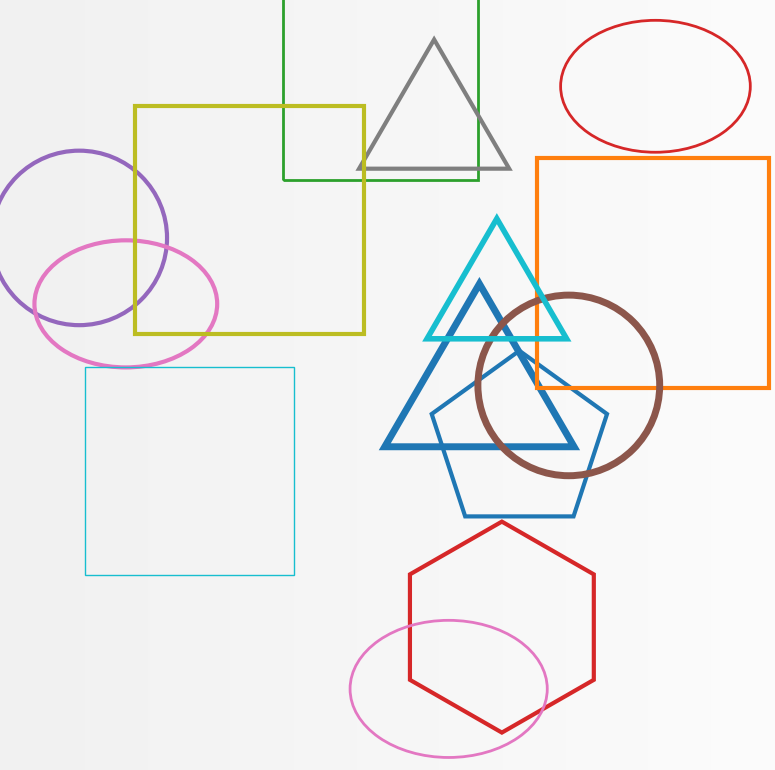[{"shape": "triangle", "thickness": 2.5, "radius": 0.71, "center": [0.619, 0.49]}, {"shape": "pentagon", "thickness": 1.5, "radius": 0.59, "center": [0.67, 0.426]}, {"shape": "square", "thickness": 1.5, "radius": 0.75, "center": [0.843, 0.645]}, {"shape": "square", "thickness": 1, "radius": 0.63, "center": [0.491, 0.892]}, {"shape": "hexagon", "thickness": 1.5, "radius": 0.68, "center": [0.648, 0.186]}, {"shape": "oval", "thickness": 1, "radius": 0.61, "center": [0.846, 0.888]}, {"shape": "circle", "thickness": 1.5, "radius": 0.57, "center": [0.102, 0.691]}, {"shape": "circle", "thickness": 2.5, "radius": 0.59, "center": [0.734, 0.499]}, {"shape": "oval", "thickness": 1, "radius": 0.64, "center": [0.579, 0.105]}, {"shape": "oval", "thickness": 1.5, "radius": 0.59, "center": [0.162, 0.605]}, {"shape": "triangle", "thickness": 1.5, "radius": 0.56, "center": [0.56, 0.837]}, {"shape": "square", "thickness": 1.5, "radius": 0.74, "center": [0.322, 0.714]}, {"shape": "triangle", "thickness": 2, "radius": 0.52, "center": [0.641, 0.612]}, {"shape": "square", "thickness": 0.5, "radius": 0.68, "center": [0.245, 0.388]}]